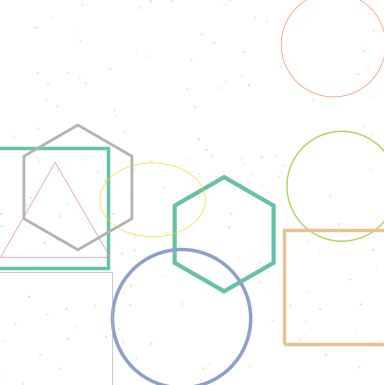[{"shape": "hexagon", "thickness": 3, "radius": 0.74, "center": [0.582, 0.392]}, {"shape": "square", "thickness": 2.5, "radius": 0.78, "center": [0.125, 0.46]}, {"shape": "circle", "thickness": 0.5, "radius": 0.68, "center": [0.866, 0.884]}, {"shape": "circle", "thickness": 2.5, "radius": 0.9, "center": [0.472, 0.172]}, {"shape": "triangle", "thickness": 0.5, "radius": 0.82, "center": [0.144, 0.414]}, {"shape": "circle", "thickness": 1, "radius": 0.71, "center": [0.888, 0.516]}, {"shape": "oval", "thickness": 0.5, "radius": 0.68, "center": [0.396, 0.481]}, {"shape": "square", "thickness": 2.5, "radius": 0.74, "center": [0.886, 0.254]}, {"shape": "hexagon", "thickness": 2, "radius": 0.81, "center": [0.202, 0.513]}, {"shape": "square", "thickness": 0.5, "radius": 0.9, "center": [0.111, 0.111]}]